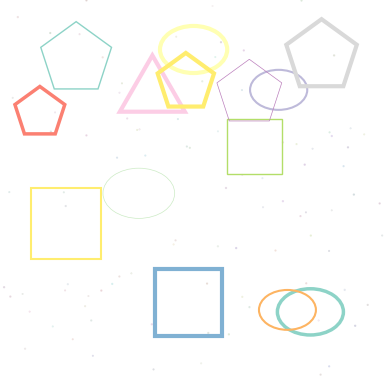[{"shape": "pentagon", "thickness": 1, "radius": 0.48, "center": [0.198, 0.847]}, {"shape": "oval", "thickness": 2.5, "radius": 0.43, "center": [0.806, 0.19]}, {"shape": "oval", "thickness": 3, "radius": 0.44, "center": [0.503, 0.871]}, {"shape": "oval", "thickness": 1.5, "radius": 0.37, "center": [0.724, 0.767]}, {"shape": "pentagon", "thickness": 2.5, "radius": 0.34, "center": [0.104, 0.707]}, {"shape": "square", "thickness": 3, "radius": 0.44, "center": [0.49, 0.214]}, {"shape": "oval", "thickness": 1.5, "radius": 0.37, "center": [0.747, 0.195]}, {"shape": "square", "thickness": 1, "radius": 0.36, "center": [0.661, 0.619]}, {"shape": "triangle", "thickness": 3, "radius": 0.49, "center": [0.396, 0.759]}, {"shape": "pentagon", "thickness": 3, "radius": 0.48, "center": [0.835, 0.854]}, {"shape": "pentagon", "thickness": 0.5, "radius": 0.44, "center": [0.648, 0.757]}, {"shape": "oval", "thickness": 0.5, "radius": 0.47, "center": [0.361, 0.498]}, {"shape": "square", "thickness": 1.5, "radius": 0.46, "center": [0.171, 0.42]}, {"shape": "pentagon", "thickness": 3, "radius": 0.38, "center": [0.483, 0.786]}]